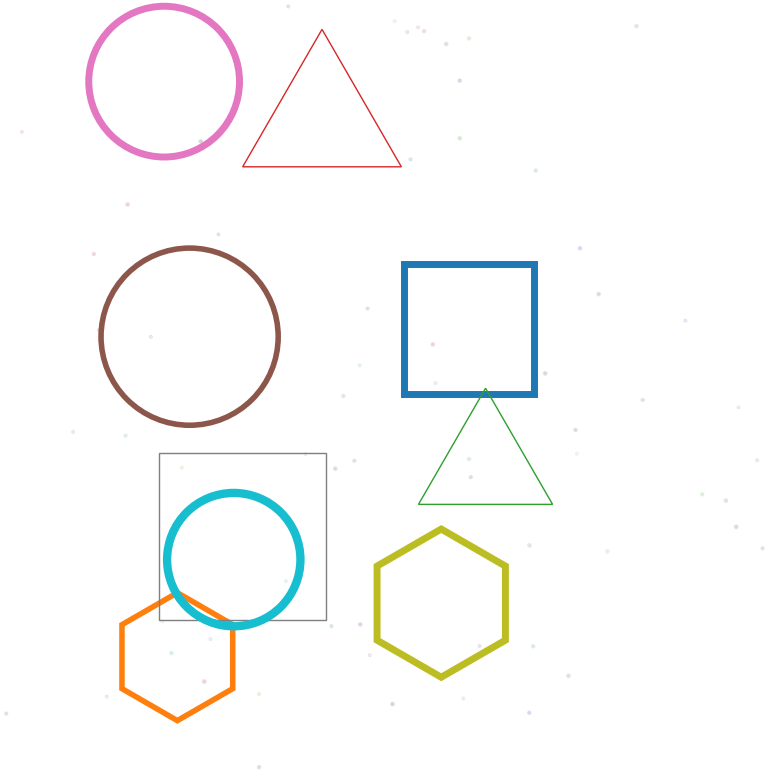[{"shape": "square", "thickness": 2.5, "radius": 0.42, "center": [0.61, 0.572]}, {"shape": "hexagon", "thickness": 2, "radius": 0.42, "center": [0.23, 0.147]}, {"shape": "triangle", "thickness": 0.5, "radius": 0.5, "center": [0.631, 0.395]}, {"shape": "triangle", "thickness": 0.5, "radius": 0.59, "center": [0.418, 0.843]}, {"shape": "circle", "thickness": 2, "radius": 0.58, "center": [0.246, 0.563]}, {"shape": "circle", "thickness": 2.5, "radius": 0.49, "center": [0.213, 0.894]}, {"shape": "square", "thickness": 0.5, "radius": 0.54, "center": [0.315, 0.303]}, {"shape": "hexagon", "thickness": 2.5, "radius": 0.48, "center": [0.573, 0.217]}, {"shape": "circle", "thickness": 3, "radius": 0.43, "center": [0.304, 0.273]}]